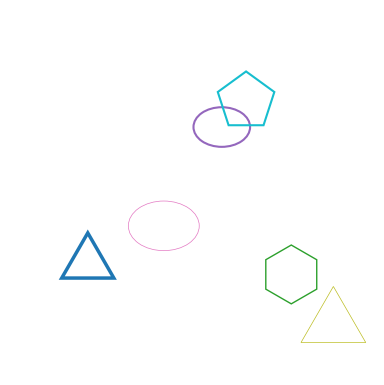[{"shape": "triangle", "thickness": 2.5, "radius": 0.39, "center": [0.228, 0.317]}, {"shape": "hexagon", "thickness": 1, "radius": 0.38, "center": [0.757, 0.287]}, {"shape": "oval", "thickness": 1.5, "radius": 0.37, "center": [0.576, 0.67]}, {"shape": "oval", "thickness": 0.5, "radius": 0.46, "center": [0.425, 0.413]}, {"shape": "triangle", "thickness": 0.5, "radius": 0.49, "center": [0.866, 0.159]}, {"shape": "pentagon", "thickness": 1.5, "radius": 0.39, "center": [0.639, 0.737]}]